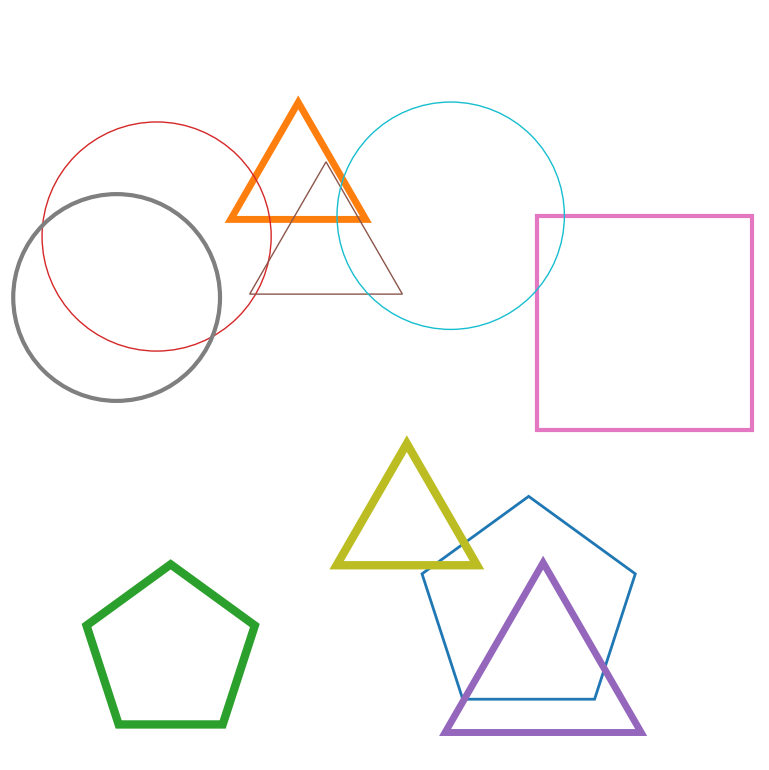[{"shape": "pentagon", "thickness": 1, "radius": 0.73, "center": [0.687, 0.21]}, {"shape": "triangle", "thickness": 2.5, "radius": 0.51, "center": [0.387, 0.766]}, {"shape": "pentagon", "thickness": 3, "radius": 0.57, "center": [0.222, 0.152]}, {"shape": "circle", "thickness": 0.5, "radius": 0.74, "center": [0.203, 0.693]}, {"shape": "triangle", "thickness": 2.5, "radius": 0.74, "center": [0.705, 0.122]}, {"shape": "triangle", "thickness": 0.5, "radius": 0.57, "center": [0.423, 0.675]}, {"shape": "square", "thickness": 1.5, "radius": 0.7, "center": [0.837, 0.581]}, {"shape": "circle", "thickness": 1.5, "radius": 0.67, "center": [0.151, 0.614]}, {"shape": "triangle", "thickness": 3, "radius": 0.53, "center": [0.528, 0.319]}, {"shape": "circle", "thickness": 0.5, "radius": 0.74, "center": [0.585, 0.72]}]